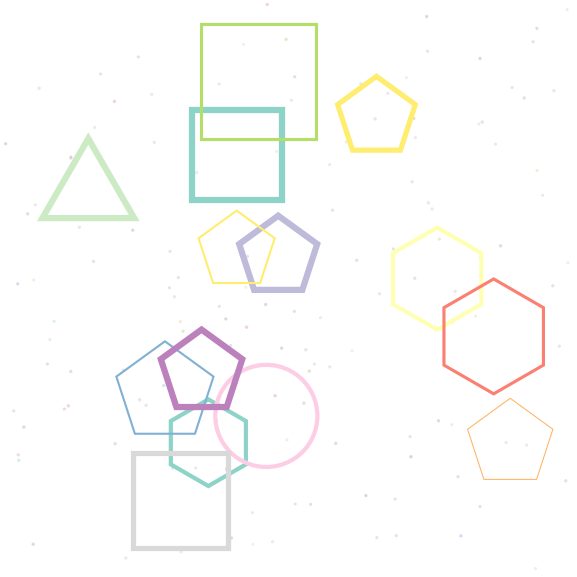[{"shape": "square", "thickness": 3, "radius": 0.39, "center": [0.41, 0.731]}, {"shape": "hexagon", "thickness": 2, "radius": 0.38, "center": [0.361, 0.233]}, {"shape": "hexagon", "thickness": 2, "radius": 0.44, "center": [0.757, 0.517]}, {"shape": "pentagon", "thickness": 3, "radius": 0.36, "center": [0.482, 0.555]}, {"shape": "hexagon", "thickness": 1.5, "radius": 0.5, "center": [0.855, 0.417]}, {"shape": "pentagon", "thickness": 1, "radius": 0.44, "center": [0.286, 0.32]}, {"shape": "pentagon", "thickness": 0.5, "radius": 0.39, "center": [0.884, 0.232]}, {"shape": "square", "thickness": 1.5, "radius": 0.5, "center": [0.448, 0.858]}, {"shape": "circle", "thickness": 2, "radius": 0.44, "center": [0.461, 0.279]}, {"shape": "square", "thickness": 2.5, "radius": 0.41, "center": [0.313, 0.132]}, {"shape": "pentagon", "thickness": 3, "radius": 0.37, "center": [0.349, 0.354]}, {"shape": "triangle", "thickness": 3, "radius": 0.46, "center": [0.153, 0.667]}, {"shape": "pentagon", "thickness": 1, "radius": 0.35, "center": [0.41, 0.565]}, {"shape": "pentagon", "thickness": 2.5, "radius": 0.35, "center": [0.652, 0.796]}]